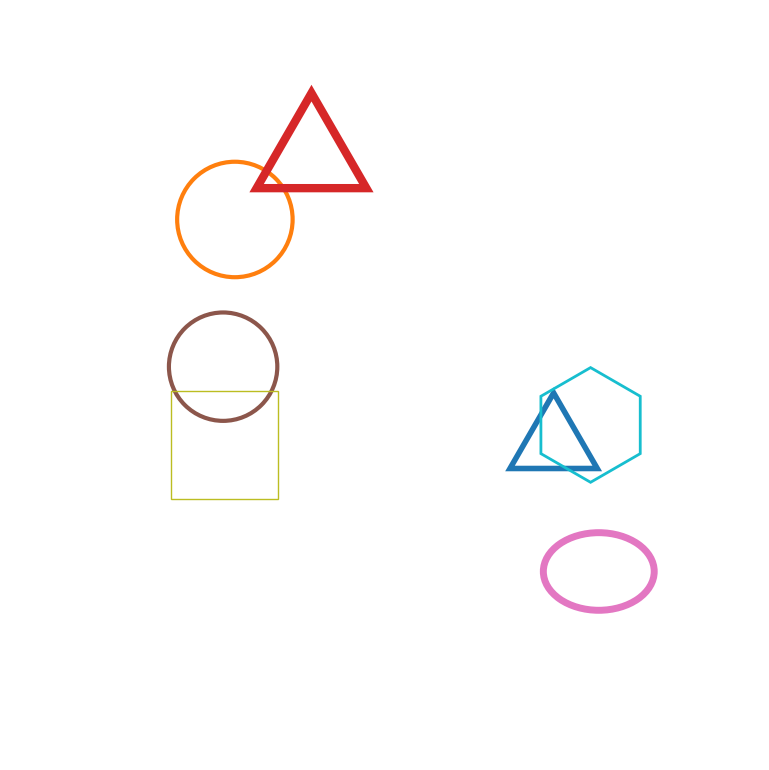[{"shape": "triangle", "thickness": 2, "radius": 0.33, "center": [0.719, 0.424]}, {"shape": "circle", "thickness": 1.5, "radius": 0.37, "center": [0.305, 0.715]}, {"shape": "triangle", "thickness": 3, "radius": 0.41, "center": [0.405, 0.797]}, {"shape": "circle", "thickness": 1.5, "radius": 0.35, "center": [0.29, 0.524]}, {"shape": "oval", "thickness": 2.5, "radius": 0.36, "center": [0.778, 0.258]}, {"shape": "square", "thickness": 0.5, "radius": 0.35, "center": [0.292, 0.422]}, {"shape": "hexagon", "thickness": 1, "radius": 0.37, "center": [0.767, 0.448]}]